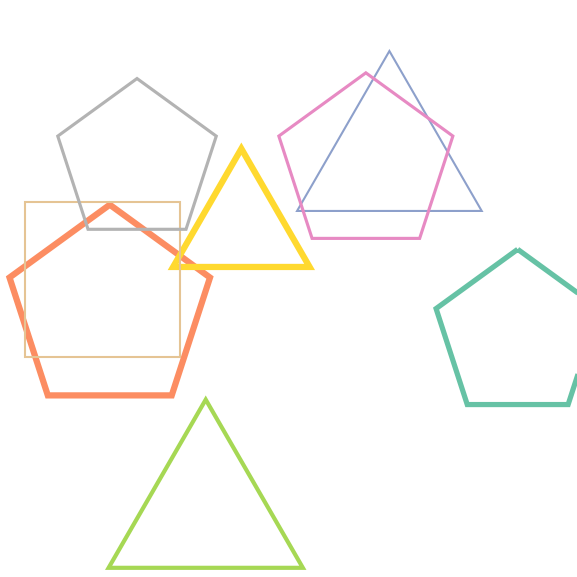[{"shape": "pentagon", "thickness": 2.5, "radius": 0.74, "center": [0.896, 0.419]}, {"shape": "pentagon", "thickness": 3, "radius": 0.91, "center": [0.19, 0.462]}, {"shape": "triangle", "thickness": 1, "radius": 0.92, "center": [0.674, 0.726]}, {"shape": "pentagon", "thickness": 1.5, "radius": 0.79, "center": [0.634, 0.715]}, {"shape": "triangle", "thickness": 2, "radius": 0.97, "center": [0.356, 0.113]}, {"shape": "triangle", "thickness": 3, "radius": 0.68, "center": [0.418, 0.605]}, {"shape": "square", "thickness": 1, "radius": 0.67, "center": [0.178, 0.515]}, {"shape": "pentagon", "thickness": 1.5, "radius": 0.72, "center": [0.237, 0.719]}]